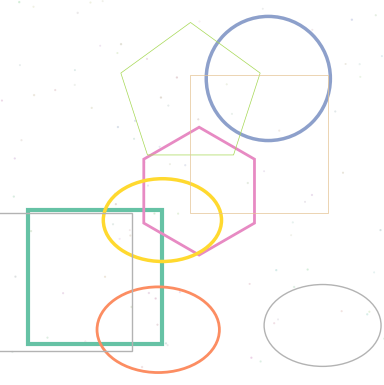[{"shape": "square", "thickness": 3, "radius": 0.87, "center": [0.248, 0.281]}, {"shape": "oval", "thickness": 2, "radius": 0.79, "center": [0.411, 0.144]}, {"shape": "circle", "thickness": 2.5, "radius": 0.81, "center": [0.697, 0.796]}, {"shape": "hexagon", "thickness": 2, "radius": 0.83, "center": [0.517, 0.504]}, {"shape": "pentagon", "thickness": 0.5, "radius": 0.95, "center": [0.495, 0.751]}, {"shape": "oval", "thickness": 2.5, "radius": 0.77, "center": [0.422, 0.428]}, {"shape": "square", "thickness": 0.5, "radius": 0.9, "center": [0.673, 0.626]}, {"shape": "square", "thickness": 1, "radius": 0.89, "center": [0.164, 0.267]}, {"shape": "oval", "thickness": 1, "radius": 0.76, "center": [0.838, 0.155]}]